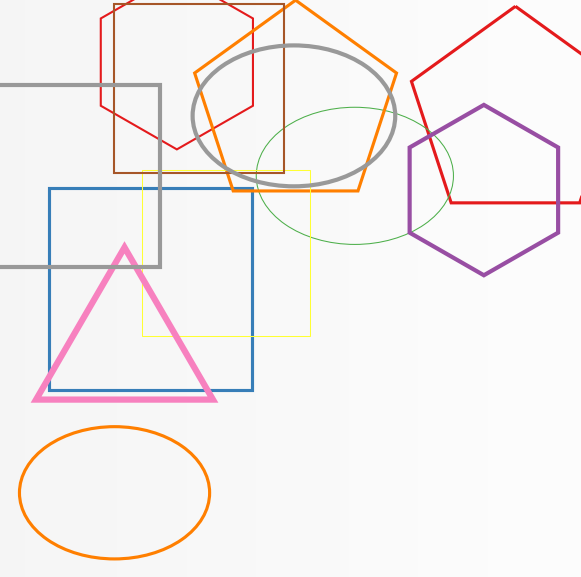[{"shape": "pentagon", "thickness": 1.5, "radius": 0.94, "center": [0.887, 0.8]}, {"shape": "hexagon", "thickness": 1, "radius": 0.76, "center": [0.304, 0.892]}, {"shape": "square", "thickness": 1.5, "radius": 0.87, "center": [0.259, 0.499]}, {"shape": "oval", "thickness": 0.5, "radius": 0.85, "center": [0.61, 0.695]}, {"shape": "hexagon", "thickness": 2, "radius": 0.74, "center": [0.832, 0.67]}, {"shape": "oval", "thickness": 1.5, "radius": 0.82, "center": [0.197, 0.146]}, {"shape": "pentagon", "thickness": 1.5, "radius": 0.91, "center": [0.509, 0.816]}, {"shape": "square", "thickness": 0.5, "radius": 0.72, "center": [0.388, 0.561]}, {"shape": "square", "thickness": 1, "radius": 0.73, "center": [0.343, 0.846]}, {"shape": "triangle", "thickness": 3, "radius": 0.88, "center": [0.214, 0.395]}, {"shape": "square", "thickness": 2, "radius": 0.79, "center": [0.118, 0.694]}, {"shape": "oval", "thickness": 2, "radius": 0.87, "center": [0.506, 0.799]}]